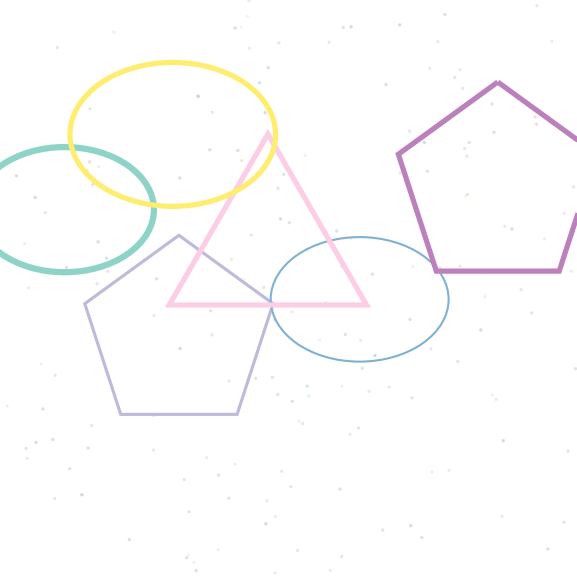[{"shape": "oval", "thickness": 3, "radius": 0.77, "center": [0.112, 0.636]}, {"shape": "pentagon", "thickness": 1.5, "radius": 0.86, "center": [0.31, 0.42]}, {"shape": "oval", "thickness": 1, "radius": 0.77, "center": [0.623, 0.481]}, {"shape": "triangle", "thickness": 2.5, "radius": 0.99, "center": [0.464, 0.57]}, {"shape": "pentagon", "thickness": 2.5, "radius": 0.9, "center": [0.862, 0.676]}, {"shape": "oval", "thickness": 2.5, "radius": 0.89, "center": [0.299, 0.766]}]